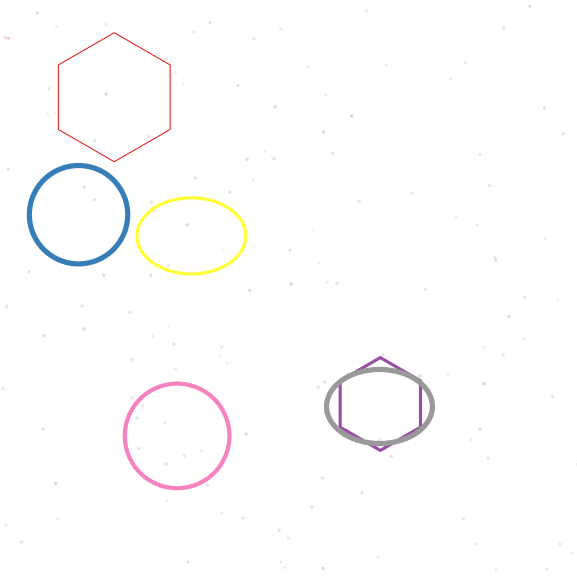[{"shape": "hexagon", "thickness": 0.5, "radius": 0.56, "center": [0.198, 0.831]}, {"shape": "circle", "thickness": 2.5, "radius": 0.43, "center": [0.136, 0.627]}, {"shape": "hexagon", "thickness": 1.5, "radius": 0.4, "center": [0.659, 0.3]}, {"shape": "oval", "thickness": 1.5, "radius": 0.47, "center": [0.331, 0.591]}, {"shape": "circle", "thickness": 2, "radius": 0.45, "center": [0.307, 0.244]}, {"shape": "oval", "thickness": 2.5, "radius": 0.46, "center": [0.657, 0.295]}]